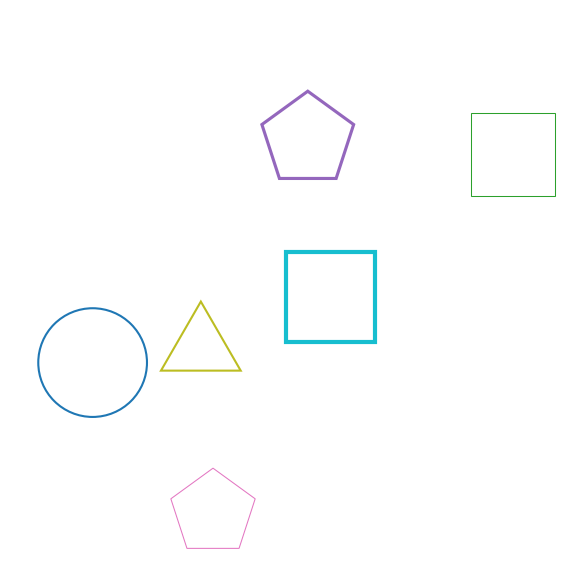[{"shape": "circle", "thickness": 1, "radius": 0.47, "center": [0.16, 0.371]}, {"shape": "square", "thickness": 0.5, "radius": 0.36, "center": [0.888, 0.732]}, {"shape": "pentagon", "thickness": 1.5, "radius": 0.42, "center": [0.533, 0.758]}, {"shape": "pentagon", "thickness": 0.5, "radius": 0.38, "center": [0.369, 0.112]}, {"shape": "triangle", "thickness": 1, "radius": 0.4, "center": [0.348, 0.397]}, {"shape": "square", "thickness": 2, "radius": 0.39, "center": [0.572, 0.485]}]